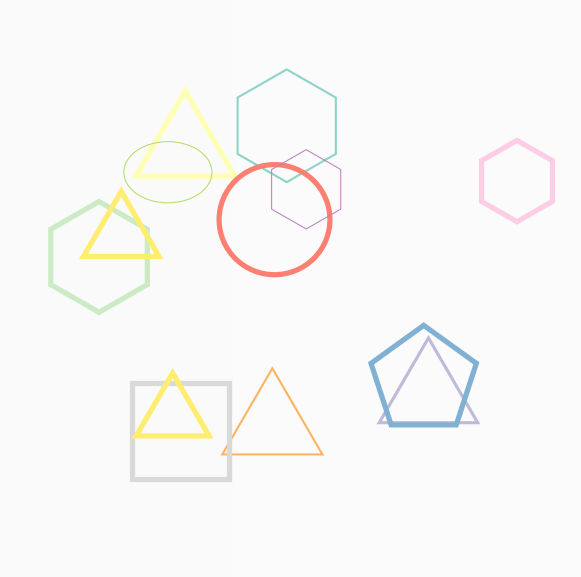[{"shape": "hexagon", "thickness": 1, "radius": 0.49, "center": [0.493, 0.781]}, {"shape": "triangle", "thickness": 2.5, "radius": 0.49, "center": [0.319, 0.743]}, {"shape": "triangle", "thickness": 1.5, "radius": 0.49, "center": [0.737, 0.316]}, {"shape": "circle", "thickness": 2.5, "radius": 0.48, "center": [0.472, 0.619]}, {"shape": "pentagon", "thickness": 2.5, "radius": 0.48, "center": [0.729, 0.34]}, {"shape": "triangle", "thickness": 1, "radius": 0.5, "center": [0.469, 0.262]}, {"shape": "oval", "thickness": 0.5, "radius": 0.38, "center": [0.289, 0.701]}, {"shape": "hexagon", "thickness": 2.5, "radius": 0.35, "center": [0.889, 0.686]}, {"shape": "square", "thickness": 2.5, "radius": 0.42, "center": [0.31, 0.253]}, {"shape": "hexagon", "thickness": 0.5, "radius": 0.34, "center": [0.527, 0.671]}, {"shape": "hexagon", "thickness": 2.5, "radius": 0.48, "center": [0.17, 0.554]}, {"shape": "triangle", "thickness": 2.5, "radius": 0.38, "center": [0.209, 0.593]}, {"shape": "triangle", "thickness": 2.5, "radius": 0.36, "center": [0.297, 0.281]}]